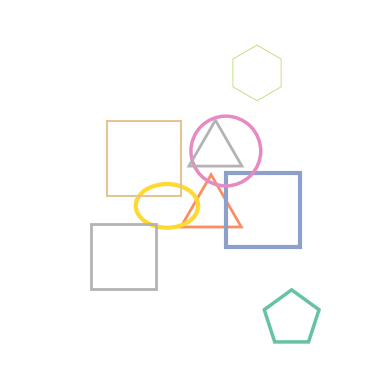[{"shape": "pentagon", "thickness": 2.5, "radius": 0.37, "center": [0.757, 0.172]}, {"shape": "triangle", "thickness": 2, "radius": 0.45, "center": [0.548, 0.456]}, {"shape": "square", "thickness": 3, "radius": 0.48, "center": [0.682, 0.455]}, {"shape": "circle", "thickness": 2.5, "radius": 0.45, "center": [0.587, 0.608]}, {"shape": "hexagon", "thickness": 0.5, "radius": 0.36, "center": [0.668, 0.811]}, {"shape": "oval", "thickness": 3, "radius": 0.41, "center": [0.434, 0.465]}, {"shape": "square", "thickness": 1.5, "radius": 0.48, "center": [0.373, 0.588]}, {"shape": "triangle", "thickness": 2, "radius": 0.4, "center": [0.56, 0.608]}, {"shape": "square", "thickness": 2, "radius": 0.42, "center": [0.32, 0.333]}]